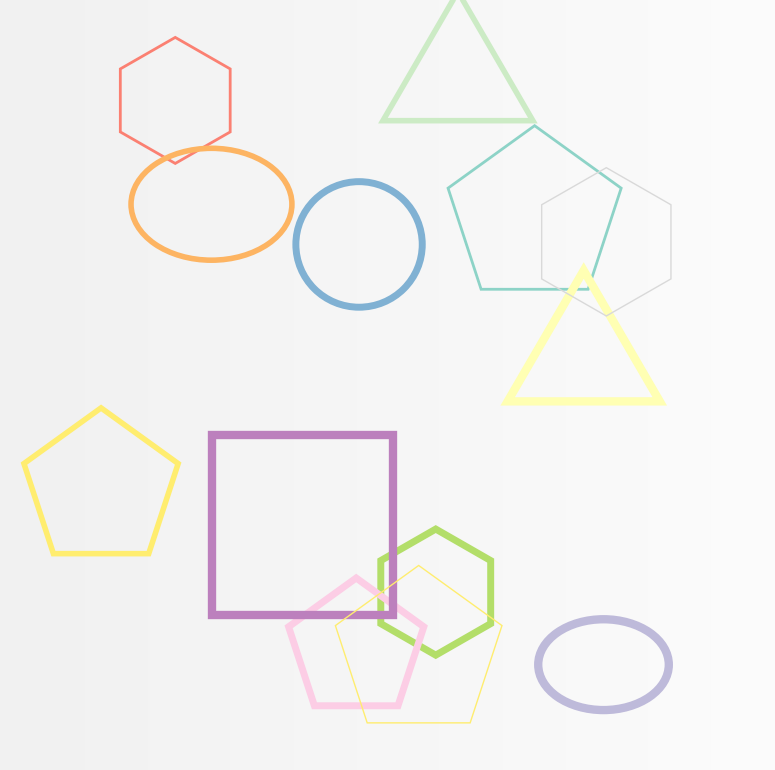[{"shape": "pentagon", "thickness": 1, "radius": 0.59, "center": [0.69, 0.719]}, {"shape": "triangle", "thickness": 3, "radius": 0.57, "center": [0.753, 0.535]}, {"shape": "oval", "thickness": 3, "radius": 0.42, "center": [0.779, 0.137]}, {"shape": "hexagon", "thickness": 1, "radius": 0.41, "center": [0.226, 0.87]}, {"shape": "circle", "thickness": 2.5, "radius": 0.41, "center": [0.463, 0.683]}, {"shape": "oval", "thickness": 2, "radius": 0.52, "center": [0.273, 0.735]}, {"shape": "hexagon", "thickness": 2.5, "radius": 0.41, "center": [0.562, 0.231]}, {"shape": "pentagon", "thickness": 2.5, "radius": 0.46, "center": [0.46, 0.158]}, {"shape": "hexagon", "thickness": 0.5, "radius": 0.48, "center": [0.782, 0.686]}, {"shape": "square", "thickness": 3, "radius": 0.58, "center": [0.39, 0.319]}, {"shape": "triangle", "thickness": 2, "radius": 0.56, "center": [0.591, 0.899]}, {"shape": "pentagon", "thickness": 0.5, "radius": 0.57, "center": [0.54, 0.153]}, {"shape": "pentagon", "thickness": 2, "radius": 0.52, "center": [0.13, 0.366]}]